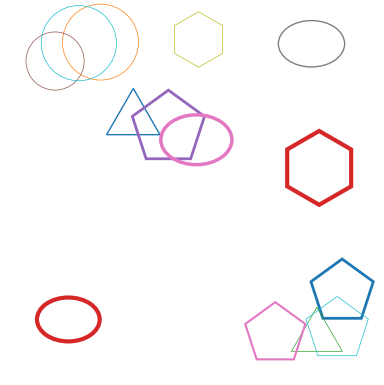[{"shape": "pentagon", "thickness": 2, "radius": 0.43, "center": [0.889, 0.242]}, {"shape": "triangle", "thickness": 1, "radius": 0.4, "center": [0.346, 0.69]}, {"shape": "circle", "thickness": 0.5, "radius": 0.49, "center": [0.261, 0.891]}, {"shape": "triangle", "thickness": 0.5, "radius": 0.38, "center": [0.823, 0.126]}, {"shape": "hexagon", "thickness": 3, "radius": 0.48, "center": [0.829, 0.564]}, {"shape": "oval", "thickness": 3, "radius": 0.41, "center": [0.177, 0.17]}, {"shape": "pentagon", "thickness": 2, "radius": 0.49, "center": [0.437, 0.667]}, {"shape": "circle", "thickness": 0.5, "radius": 0.38, "center": [0.143, 0.841]}, {"shape": "oval", "thickness": 2.5, "radius": 0.46, "center": [0.51, 0.637]}, {"shape": "pentagon", "thickness": 1.5, "radius": 0.41, "center": [0.715, 0.133]}, {"shape": "oval", "thickness": 1, "radius": 0.43, "center": [0.809, 0.886]}, {"shape": "hexagon", "thickness": 0.5, "radius": 0.36, "center": [0.516, 0.897]}, {"shape": "circle", "thickness": 0.5, "radius": 0.49, "center": [0.205, 0.888]}, {"shape": "pentagon", "thickness": 0.5, "radius": 0.43, "center": [0.876, 0.145]}]